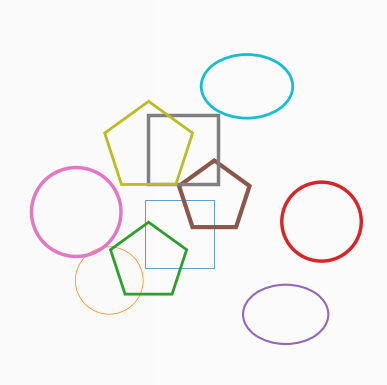[{"shape": "square", "thickness": 0.5, "radius": 0.44, "center": [0.464, 0.391]}, {"shape": "circle", "thickness": 0.5, "radius": 0.44, "center": [0.282, 0.271]}, {"shape": "pentagon", "thickness": 2, "radius": 0.52, "center": [0.383, 0.32]}, {"shape": "circle", "thickness": 2.5, "radius": 0.51, "center": [0.83, 0.424]}, {"shape": "oval", "thickness": 1.5, "radius": 0.55, "center": [0.737, 0.183]}, {"shape": "pentagon", "thickness": 3, "radius": 0.48, "center": [0.553, 0.487]}, {"shape": "circle", "thickness": 2.5, "radius": 0.58, "center": [0.197, 0.449]}, {"shape": "square", "thickness": 2.5, "radius": 0.45, "center": [0.471, 0.612]}, {"shape": "pentagon", "thickness": 2, "radius": 0.6, "center": [0.384, 0.617]}, {"shape": "oval", "thickness": 2, "radius": 0.59, "center": [0.637, 0.776]}]